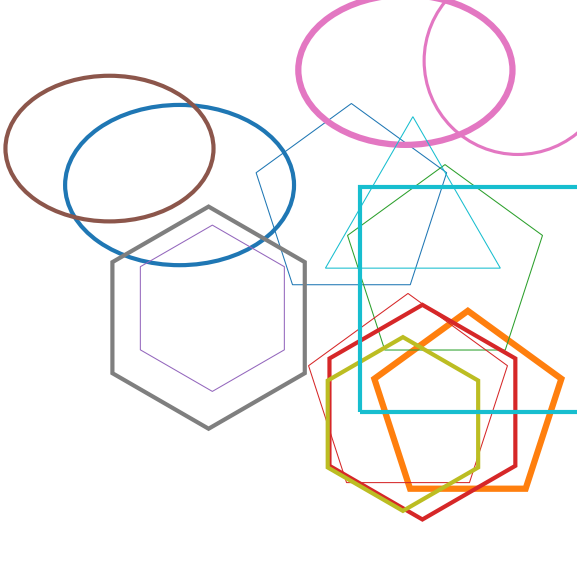[{"shape": "oval", "thickness": 2, "radius": 0.99, "center": [0.311, 0.679]}, {"shape": "pentagon", "thickness": 0.5, "radius": 0.87, "center": [0.608, 0.646]}, {"shape": "pentagon", "thickness": 3, "radius": 0.85, "center": [0.81, 0.291]}, {"shape": "pentagon", "thickness": 0.5, "radius": 0.89, "center": [0.771, 0.537]}, {"shape": "hexagon", "thickness": 2, "radius": 0.93, "center": [0.731, 0.285]}, {"shape": "pentagon", "thickness": 0.5, "radius": 0.91, "center": [0.707, 0.31]}, {"shape": "hexagon", "thickness": 0.5, "radius": 0.72, "center": [0.368, 0.465]}, {"shape": "oval", "thickness": 2, "radius": 0.9, "center": [0.19, 0.742]}, {"shape": "circle", "thickness": 1.5, "radius": 0.81, "center": [0.897, 0.894]}, {"shape": "oval", "thickness": 3, "radius": 0.93, "center": [0.702, 0.878]}, {"shape": "hexagon", "thickness": 2, "radius": 0.96, "center": [0.361, 0.449]}, {"shape": "hexagon", "thickness": 2, "radius": 0.75, "center": [0.698, 0.265]}, {"shape": "triangle", "thickness": 0.5, "radius": 0.87, "center": [0.715, 0.622]}, {"shape": "square", "thickness": 2, "radius": 0.98, "center": [0.818, 0.48]}]